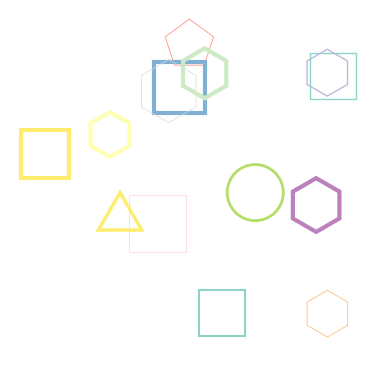[{"shape": "square", "thickness": 1, "radius": 0.3, "center": [0.864, 0.802]}, {"shape": "square", "thickness": 1.5, "radius": 0.3, "center": [0.576, 0.188]}, {"shape": "hexagon", "thickness": 3, "radius": 0.29, "center": [0.286, 0.651]}, {"shape": "hexagon", "thickness": 1, "radius": 0.3, "center": [0.85, 0.811]}, {"shape": "pentagon", "thickness": 0.5, "radius": 0.33, "center": [0.492, 0.884]}, {"shape": "square", "thickness": 3, "radius": 0.33, "center": [0.467, 0.773]}, {"shape": "hexagon", "thickness": 0.5, "radius": 0.3, "center": [0.85, 0.185]}, {"shape": "circle", "thickness": 2, "radius": 0.36, "center": [0.663, 0.5]}, {"shape": "square", "thickness": 0.5, "radius": 0.37, "center": [0.409, 0.419]}, {"shape": "hexagon", "thickness": 0.5, "radius": 0.41, "center": [0.438, 0.763]}, {"shape": "hexagon", "thickness": 3, "radius": 0.35, "center": [0.821, 0.467]}, {"shape": "hexagon", "thickness": 3, "radius": 0.32, "center": [0.532, 0.81]}, {"shape": "triangle", "thickness": 2.5, "radius": 0.32, "center": [0.312, 0.435]}, {"shape": "square", "thickness": 3, "radius": 0.31, "center": [0.117, 0.6]}]